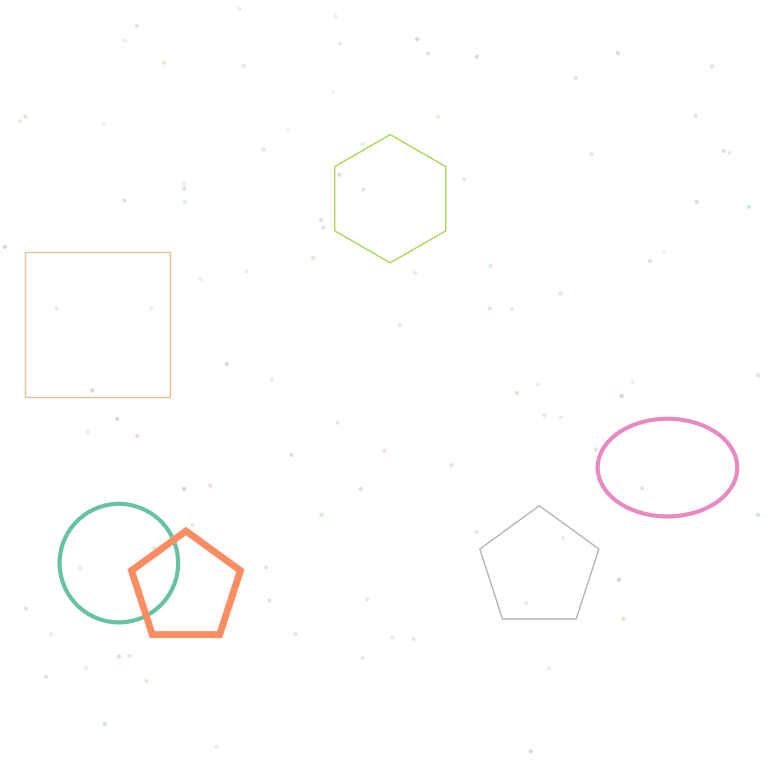[{"shape": "circle", "thickness": 1.5, "radius": 0.38, "center": [0.154, 0.269]}, {"shape": "pentagon", "thickness": 2.5, "radius": 0.37, "center": [0.242, 0.236]}, {"shape": "oval", "thickness": 1.5, "radius": 0.45, "center": [0.867, 0.393]}, {"shape": "hexagon", "thickness": 0.5, "radius": 0.42, "center": [0.507, 0.742]}, {"shape": "square", "thickness": 0.5, "radius": 0.47, "center": [0.126, 0.578]}, {"shape": "pentagon", "thickness": 0.5, "radius": 0.41, "center": [0.7, 0.262]}]